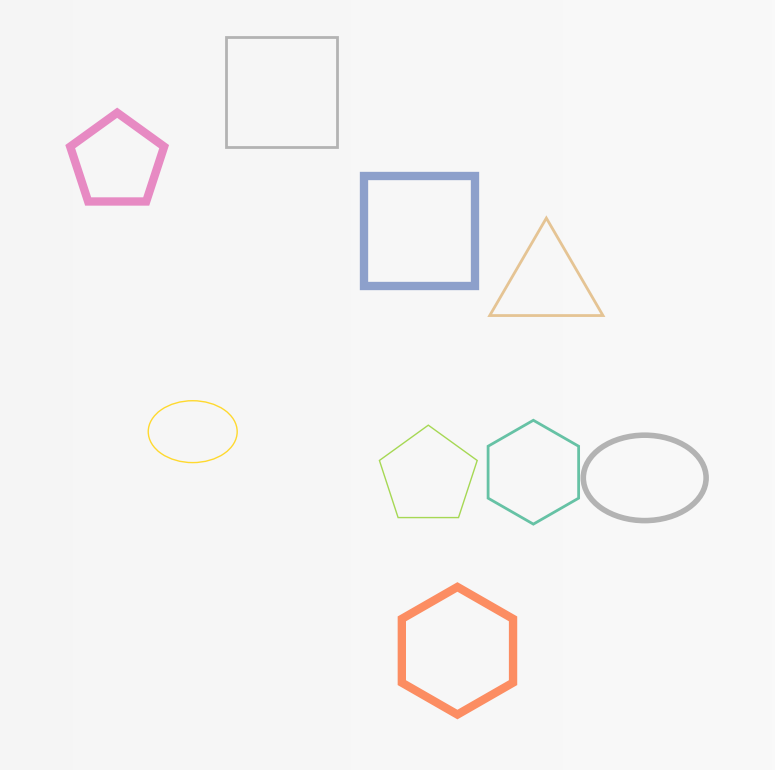[{"shape": "hexagon", "thickness": 1, "radius": 0.34, "center": [0.688, 0.387]}, {"shape": "hexagon", "thickness": 3, "radius": 0.41, "center": [0.59, 0.155]}, {"shape": "square", "thickness": 3, "radius": 0.36, "center": [0.541, 0.7]}, {"shape": "pentagon", "thickness": 3, "radius": 0.32, "center": [0.151, 0.79]}, {"shape": "pentagon", "thickness": 0.5, "radius": 0.33, "center": [0.553, 0.381]}, {"shape": "oval", "thickness": 0.5, "radius": 0.29, "center": [0.249, 0.439]}, {"shape": "triangle", "thickness": 1, "radius": 0.42, "center": [0.705, 0.632]}, {"shape": "square", "thickness": 1, "radius": 0.36, "center": [0.363, 0.88]}, {"shape": "oval", "thickness": 2, "radius": 0.4, "center": [0.832, 0.379]}]